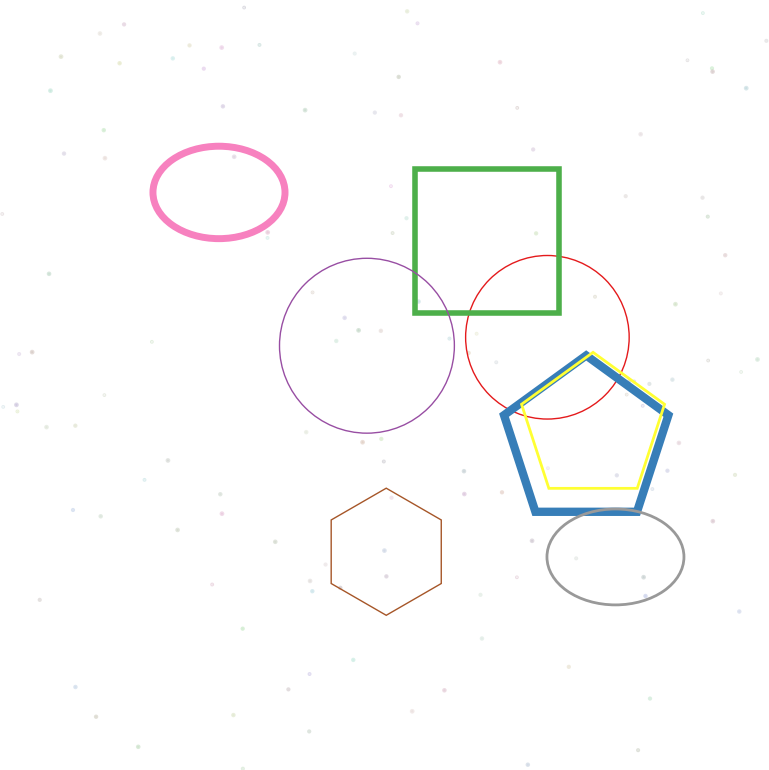[{"shape": "circle", "thickness": 0.5, "radius": 0.53, "center": [0.711, 0.562]}, {"shape": "pentagon", "thickness": 3, "radius": 0.56, "center": [0.761, 0.426]}, {"shape": "square", "thickness": 2, "radius": 0.47, "center": [0.633, 0.687]}, {"shape": "circle", "thickness": 0.5, "radius": 0.57, "center": [0.477, 0.551]}, {"shape": "pentagon", "thickness": 1, "radius": 0.49, "center": [0.77, 0.445]}, {"shape": "hexagon", "thickness": 0.5, "radius": 0.41, "center": [0.502, 0.283]}, {"shape": "oval", "thickness": 2.5, "radius": 0.43, "center": [0.284, 0.75]}, {"shape": "oval", "thickness": 1, "radius": 0.44, "center": [0.799, 0.277]}]